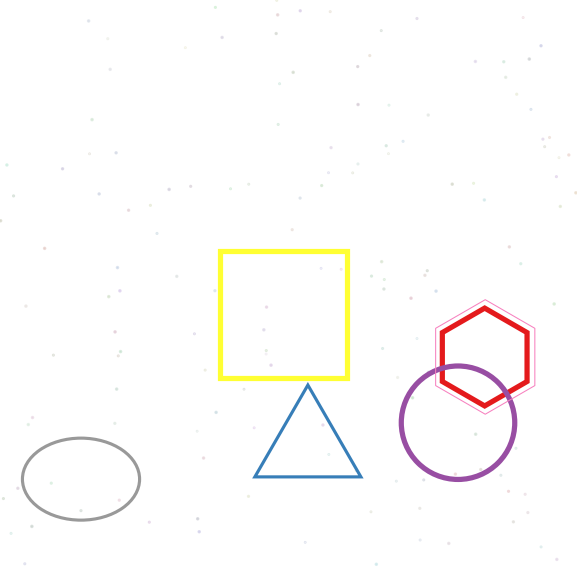[{"shape": "hexagon", "thickness": 2.5, "radius": 0.42, "center": [0.839, 0.381]}, {"shape": "triangle", "thickness": 1.5, "radius": 0.53, "center": [0.533, 0.226]}, {"shape": "circle", "thickness": 2.5, "radius": 0.49, "center": [0.793, 0.267]}, {"shape": "square", "thickness": 2.5, "radius": 0.55, "center": [0.491, 0.454]}, {"shape": "hexagon", "thickness": 0.5, "radius": 0.5, "center": [0.84, 0.381]}, {"shape": "oval", "thickness": 1.5, "radius": 0.51, "center": [0.14, 0.169]}]